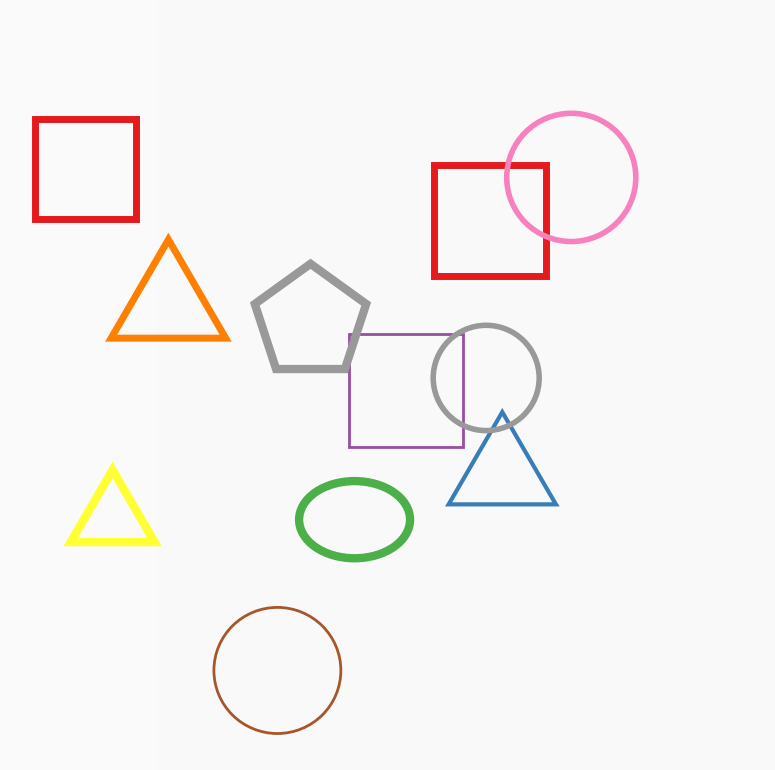[{"shape": "square", "thickness": 2.5, "radius": 0.32, "center": [0.11, 0.781]}, {"shape": "square", "thickness": 2.5, "radius": 0.36, "center": [0.632, 0.713]}, {"shape": "triangle", "thickness": 1.5, "radius": 0.4, "center": [0.648, 0.385]}, {"shape": "oval", "thickness": 3, "radius": 0.36, "center": [0.458, 0.325]}, {"shape": "square", "thickness": 1, "radius": 0.37, "center": [0.524, 0.493]}, {"shape": "triangle", "thickness": 2.5, "radius": 0.43, "center": [0.217, 0.604]}, {"shape": "triangle", "thickness": 3, "radius": 0.31, "center": [0.145, 0.327]}, {"shape": "circle", "thickness": 1, "radius": 0.41, "center": [0.358, 0.129]}, {"shape": "circle", "thickness": 2, "radius": 0.42, "center": [0.737, 0.77]}, {"shape": "pentagon", "thickness": 3, "radius": 0.38, "center": [0.401, 0.582]}, {"shape": "circle", "thickness": 2, "radius": 0.34, "center": [0.627, 0.509]}]